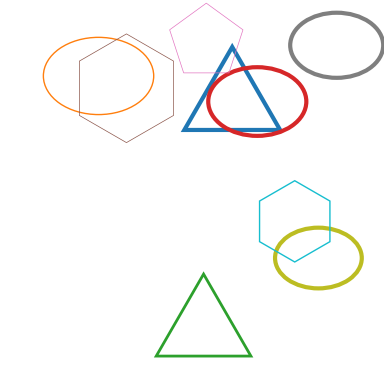[{"shape": "triangle", "thickness": 3, "radius": 0.72, "center": [0.603, 0.734]}, {"shape": "oval", "thickness": 1, "radius": 0.72, "center": [0.256, 0.803]}, {"shape": "triangle", "thickness": 2, "radius": 0.71, "center": [0.529, 0.146]}, {"shape": "oval", "thickness": 3, "radius": 0.64, "center": [0.668, 0.736]}, {"shape": "hexagon", "thickness": 0.5, "radius": 0.71, "center": [0.328, 0.771]}, {"shape": "pentagon", "thickness": 0.5, "radius": 0.5, "center": [0.536, 0.892]}, {"shape": "oval", "thickness": 3, "radius": 0.6, "center": [0.875, 0.882]}, {"shape": "oval", "thickness": 3, "radius": 0.56, "center": [0.827, 0.33]}, {"shape": "hexagon", "thickness": 1, "radius": 0.53, "center": [0.766, 0.425]}]